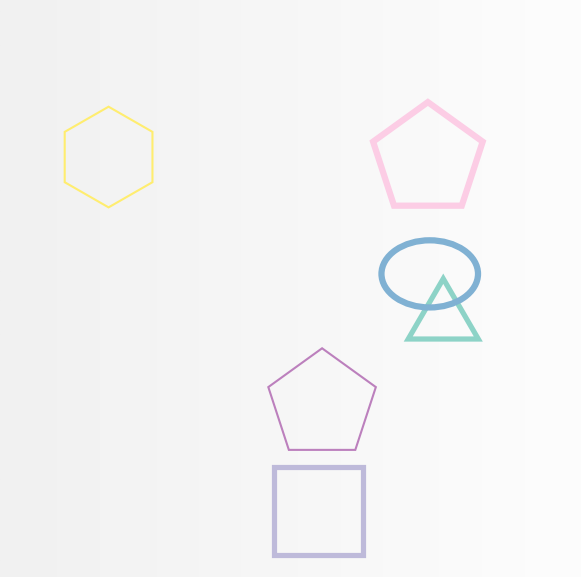[{"shape": "triangle", "thickness": 2.5, "radius": 0.35, "center": [0.763, 0.447]}, {"shape": "square", "thickness": 2.5, "radius": 0.38, "center": [0.548, 0.114]}, {"shape": "oval", "thickness": 3, "radius": 0.42, "center": [0.739, 0.525]}, {"shape": "pentagon", "thickness": 3, "radius": 0.5, "center": [0.736, 0.723]}, {"shape": "pentagon", "thickness": 1, "radius": 0.49, "center": [0.554, 0.299]}, {"shape": "hexagon", "thickness": 1, "radius": 0.44, "center": [0.187, 0.727]}]